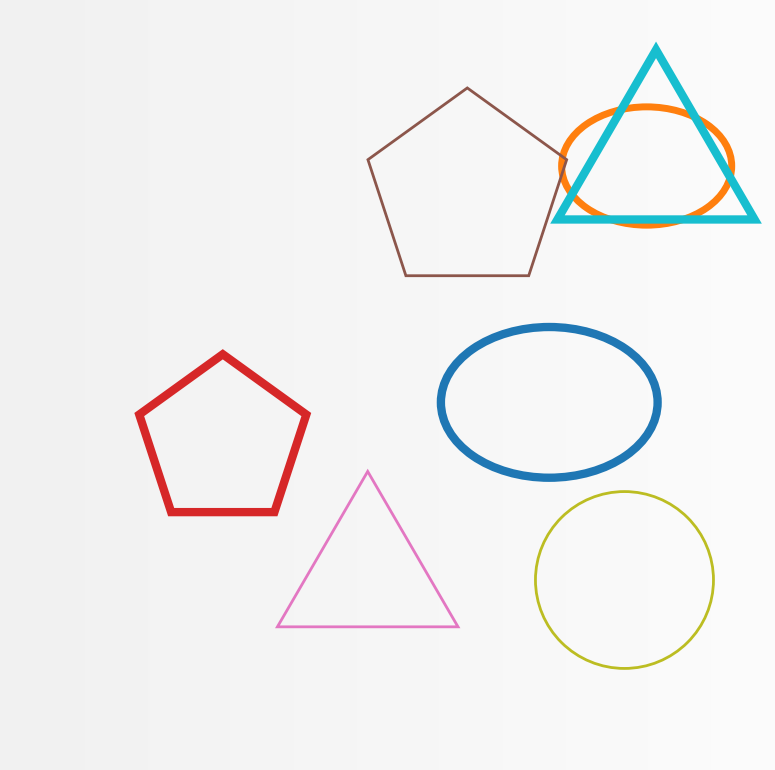[{"shape": "oval", "thickness": 3, "radius": 0.7, "center": [0.709, 0.477]}, {"shape": "oval", "thickness": 2.5, "radius": 0.55, "center": [0.834, 0.784]}, {"shape": "pentagon", "thickness": 3, "radius": 0.57, "center": [0.287, 0.427]}, {"shape": "pentagon", "thickness": 1, "radius": 0.67, "center": [0.603, 0.751]}, {"shape": "triangle", "thickness": 1, "radius": 0.67, "center": [0.474, 0.253]}, {"shape": "circle", "thickness": 1, "radius": 0.57, "center": [0.806, 0.247]}, {"shape": "triangle", "thickness": 3, "radius": 0.73, "center": [0.846, 0.788]}]